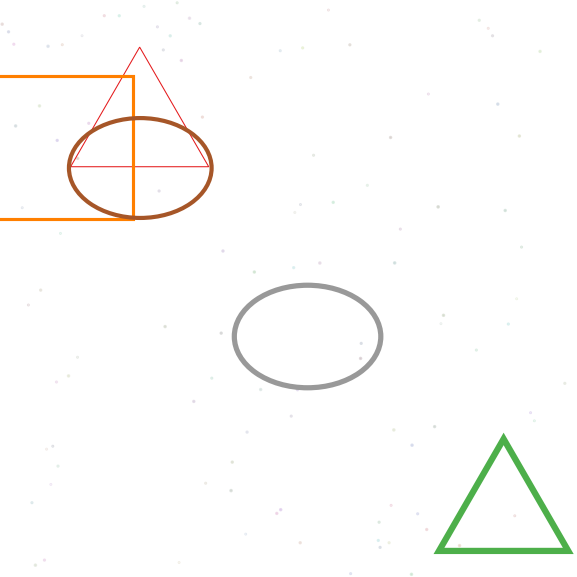[{"shape": "triangle", "thickness": 0.5, "radius": 0.69, "center": [0.242, 0.779]}, {"shape": "triangle", "thickness": 3, "radius": 0.65, "center": [0.872, 0.11]}, {"shape": "square", "thickness": 1.5, "radius": 0.62, "center": [0.106, 0.744]}, {"shape": "oval", "thickness": 2, "radius": 0.62, "center": [0.243, 0.708]}, {"shape": "oval", "thickness": 2.5, "radius": 0.63, "center": [0.533, 0.416]}]